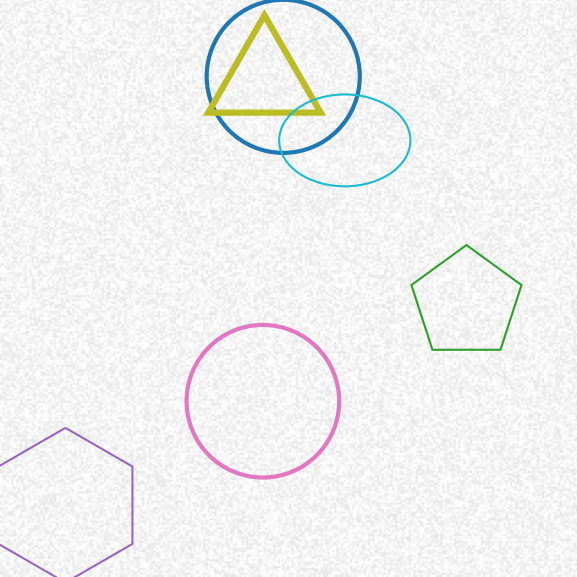[{"shape": "circle", "thickness": 2, "radius": 0.66, "center": [0.49, 0.867]}, {"shape": "pentagon", "thickness": 1, "radius": 0.5, "center": [0.808, 0.475]}, {"shape": "hexagon", "thickness": 1, "radius": 0.67, "center": [0.113, 0.124]}, {"shape": "circle", "thickness": 2, "radius": 0.66, "center": [0.455, 0.304]}, {"shape": "triangle", "thickness": 3, "radius": 0.56, "center": [0.458, 0.86]}, {"shape": "oval", "thickness": 1, "radius": 0.57, "center": [0.597, 0.756]}]